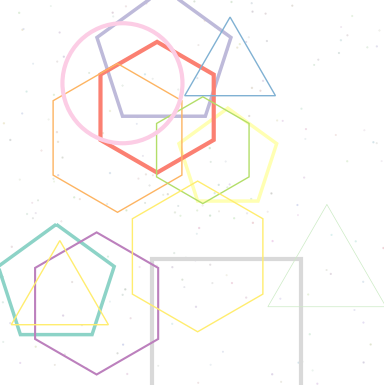[{"shape": "pentagon", "thickness": 2.5, "radius": 0.79, "center": [0.146, 0.259]}, {"shape": "pentagon", "thickness": 2.5, "radius": 0.67, "center": [0.592, 0.586]}, {"shape": "pentagon", "thickness": 2.5, "radius": 0.91, "center": [0.426, 0.846]}, {"shape": "hexagon", "thickness": 3, "radius": 0.85, "center": [0.408, 0.721]}, {"shape": "triangle", "thickness": 1, "radius": 0.68, "center": [0.598, 0.819]}, {"shape": "hexagon", "thickness": 1, "radius": 0.97, "center": [0.305, 0.642]}, {"shape": "hexagon", "thickness": 1, "radius": 0.69, "center": [0.527, 0.61]}, {"shape": "circle", "thickness": 3, "radius": 0.78, "center": [0.318, 0.784]}, {"shape": "square", "thickness": 3, "radius": 0.97, "center": [0.589, 0.133]}, {"shape": "hexagon", "thickness": 1.5, "radius": 0.92, "center": [0.251, 0.212]}, {"shape": "triangle", "thickness": 0.5, "radius": 0.89, "center": [0.849, 0.292]}, {"shape": "hexagon", "thickness": 1, "radius": 0.98, "center": [0.513, 0.334]}, {"shape": "triangle", "thickness": 1, "radius": 0.73, "center": [0.155, 0.229]}]